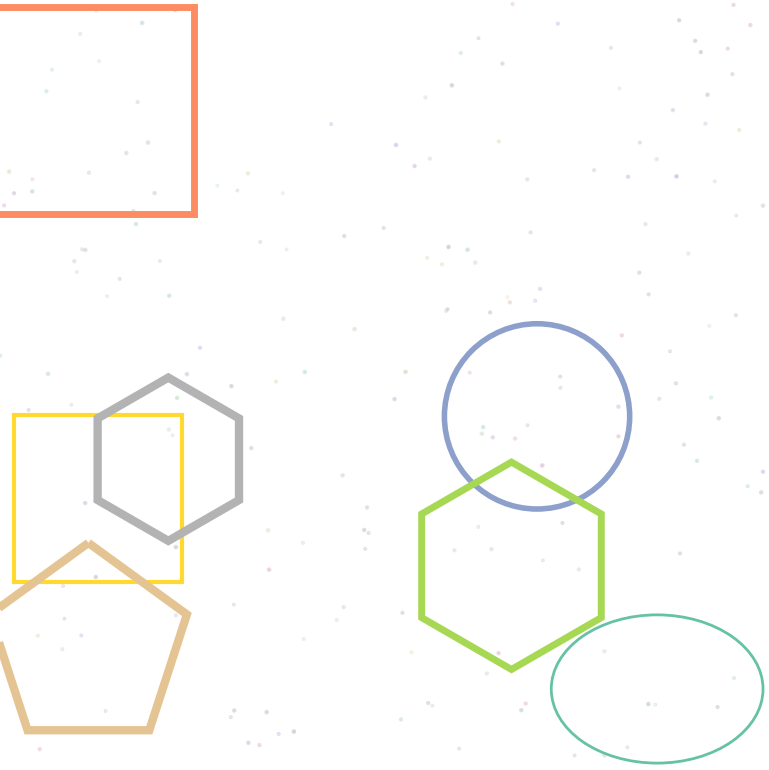[{"shape": "oval", "thickness": 1, "radius": 0.69, "center": [0.853, 0.105]}, {"shape": "square", "thickness": 2.5, "radius": 0.67, "center": [0.117, 0.857]}, {"shape": "circle", "thickness": 2, "radius": 0.6, "center": [0.697, 0.459]}, {"shape": "hexagon", "thickness": 2.5, "radius": 0.67, "center": [0.664, 0.265]}, {"shape": "square", "thickness": 1.5, "radius": 0.55, "center": [0.127, 0.353]}, {"shape": "pentagon", "thickness": 3, "radius": 0.67, "center": [0.115, 0.16]}, {"shape": "hexagon", "thickness": 3, "radius": 0.53, "center": [0.219, 0.404]}]